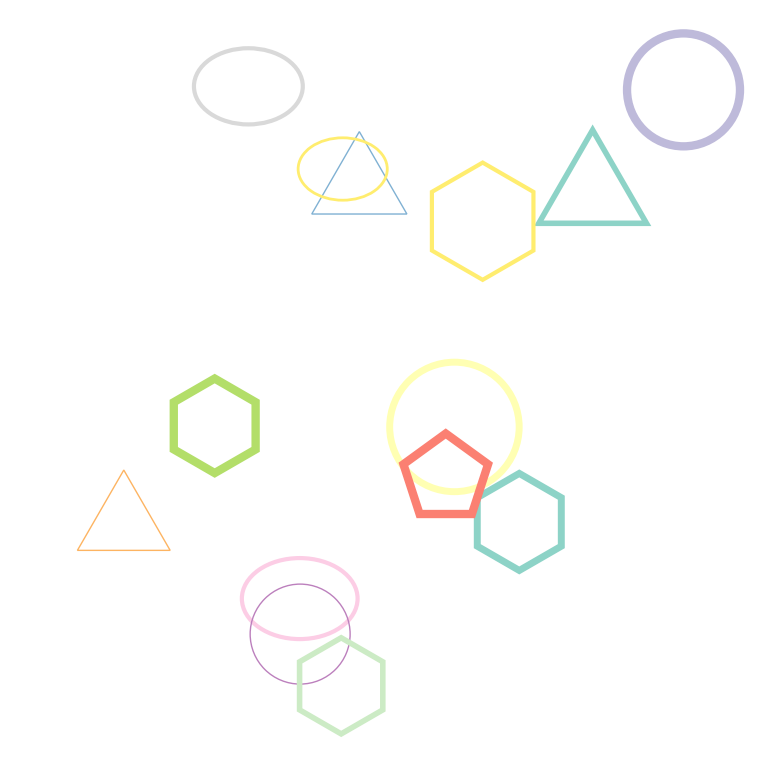[{"shape": "hexagon", "thickness": 2.5, "radius": 0.32, "center": [0.674, 0.322]}, {"shape": "triangle", "thickness": 2, "radius": 0.4, "center": [0.77, 0.75]}, {"shape": "circle", "thickness": 2.5, "radius": 0.42, "center": [0.59, 0.446]}, {"shape": "circle", "thickness": 3, "radius": 0.37, "center": [0.888, 0.883]}, {"shape": "pentagon", "thickness": 3, "radius": 0.29, "center": [0.579, 0.379]}, {"shape": "triangle", "thickness": 0.5, "radius": 0.36, "center": [0.467, 0.758]}, {"shape": "triangle", "thickness": 0.5, "radius": 0.35, "center": [0.161, 0.32]}, {"shape": "hexagon", "thickness": 3, "radius": 0.31, "center": [0.279, 0.447]}, {"shape": "oval", "thickness": 1.5, "radius": 0.38, "center": [0.389, 0.223]}, {"shape": "oval", "thickness": 1.5, "radius": 0.35, "center": [0.323, 0.888]}, {"shape": "circle", "thickness": 0.5, "radius": 0.32, "center": [0.39, 0.177]}, {"shape": "hexagon", "thickness": 2, "radius": 0.31, "center": [0.443, 0.109]}, {"shape": "oval", "thickness": 1, "radius": 0.29, "center": [0.445, 0.781]}, {"shape": "hexagon", "thickness": 1.5, "radius": 0.38, "center": [0.627, 0.713]}]